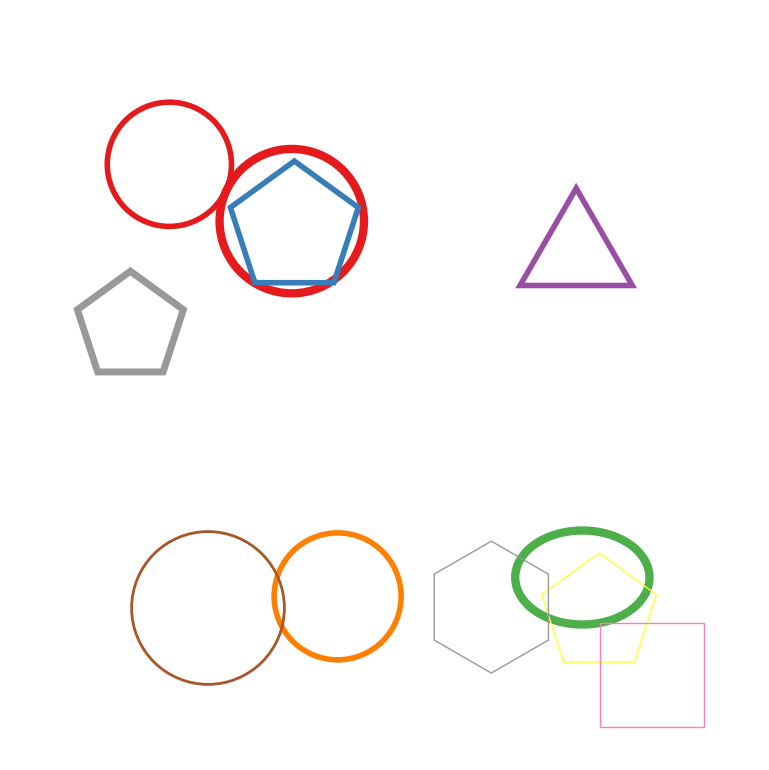[{"shape": "circle", "thickness": 2, "radius": 0.4, "center": [0.22, 0.787]}, {"shape": "circle", "thickness": 3, "radius": 0.47, "center": [0.379, 0.713]}, {"shape": "pentagon", "thickness": 2, "radius": 0.44, "center": [0.382, 0.703]}, {"shape": "oval", "thickness": 3, "radius": 0.44, "center": [0.756, 0.25]}, {"shape": "triangle", "thickness": 2, "radius": 0.42, "center": [0.748, 0.671]}, {"shape": "circle", "thickness": 2, "radius": 0.41, "center": [0.438, 0.226]}, {"shape": "pentagon", "thickness": 0.5, "radius": 0.39, "center": [0.778, 0.204]}, {"shape": "circle", "thickness": 1, "radius": 0.5, "center": [0.27, 0.21]}, {"shape": "square", "thickness": 0.5, "radius": 0.34, "center": [0.847, 0.123]}, {"shape": "pentagon", "thickness": 2.5, "radius": 0.36, "center": [0.169, 0.575]}, {"shape": "hexagon", "thickness": 0.5, "radius": 0.43, "center": [0.638, 0.212]}]